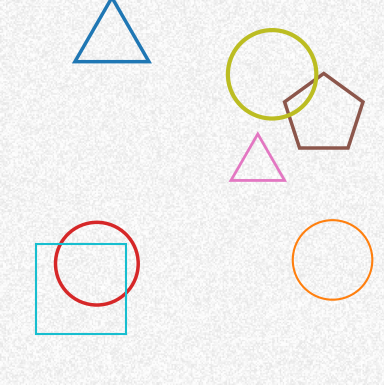[{"shape": "triangle", "thickness": 2.5, "radius": 0.55, "center": [0.291, 0.895]}, {"shape": "circle", "thickness": 1.5, "radius": 0.52, "center": [0.864, 0.325]}, {"shape": "circle", "thickness": 2.5, "radius": 0.54, "center": [0.252, 0.315]}, {"shape": "pentagon", "thickness": 2.5, "radius": 0.54, "center": [0.841, 0.702]}, {"shape": "triangle", "thickness": 2, "radius": 0.4, "center": [0.67, 0.572]}, {"shape": "circle", "thickness": 3, "radius": 0.57, "center": [0.707, 0.807]}, {"shape": "square", "thickness": 1.5, "radius": 0.58, "center": [0.21, 0.25]}]